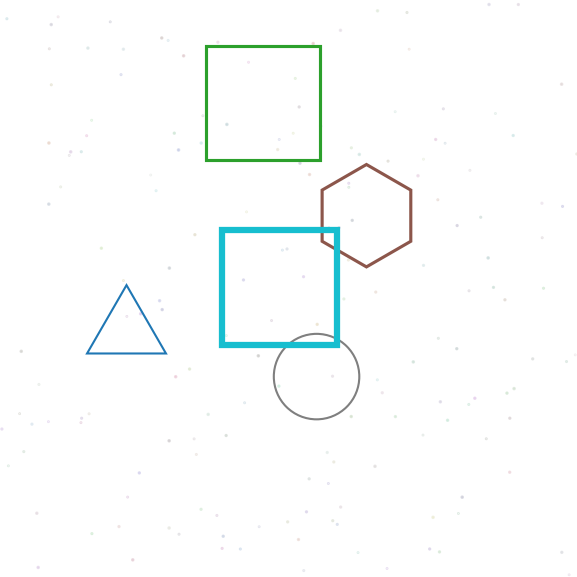[{"shape": "triangle", "thickness": 1, "radius": 0.39, "center": [0.219, 0.426]}, {"shape": "square", "thickness": 1.5, "radius": 0.49, "center": [0.456, 0.821]}, {"shape": "hexagon", "thickness": 1.5, "radius": 0.44, "center": [0.635, 0.626]}, {"shape": "circle", "thickness": 1, "radius": 0.37, "center": [0.548, 0.347]}, {"shape": "square", "thickness": 3, "radius": 0.5, "center": [0.483, 0.502]}]